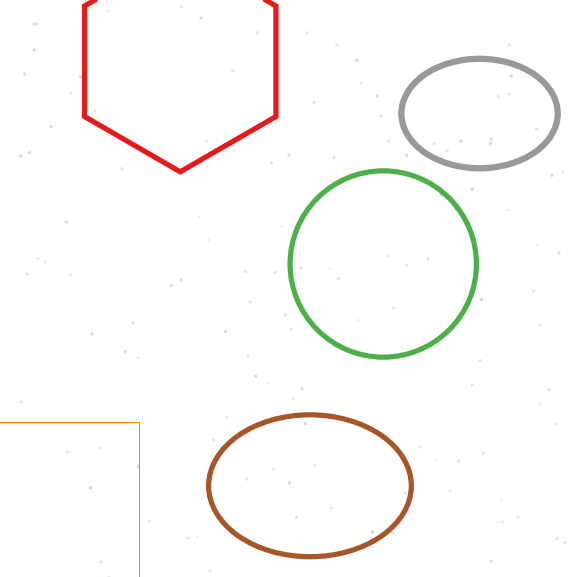[{"shape": "hexagon", "thickness": 2.5, "radius": 0.96, "center": [0.312, 0.893]}, {"shape": "circle", "thickness": 2.5, "radius": 0.81, "center": [0.664, 0.542]}, {"shape": "square", "thickness": 0.5, "radius": 0.69, "center": [0.103, 0.131]}, {"shape": "oval", "thickness": 2.5, "radius": 0.88, "center": [0.537, 0.158]}, {"shape": "oval", "thickness": 3, "radius": 0.68, "center": [0.83, 0.803]}]